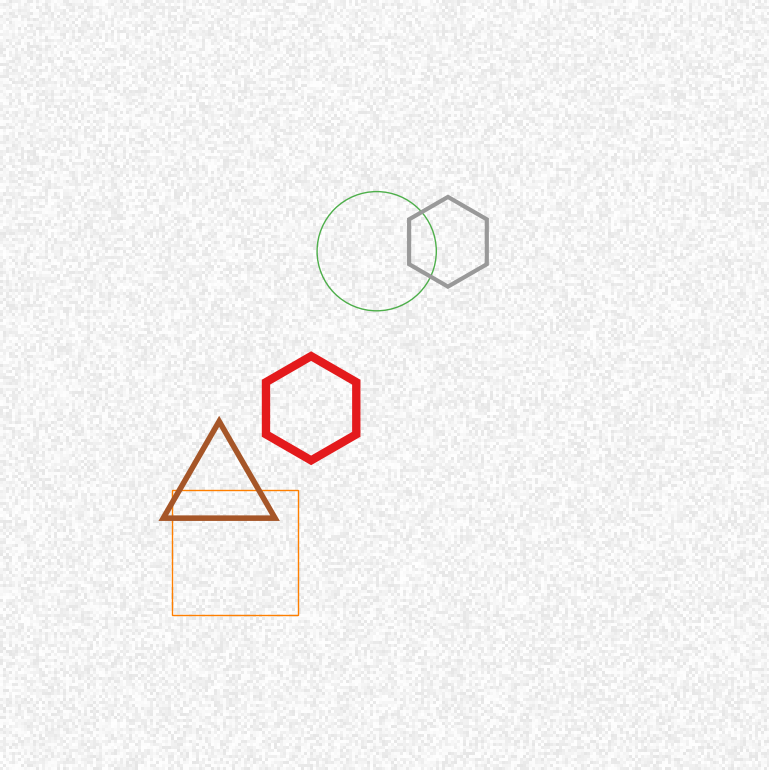[{"shape": "hexagon", "thickness": 3, "radius": 0.34, "center": [0.404, 0.47]}, {"shape": "circle", "thickness": 0.5, "radius": 0.39, "center": [0.489, 0.674]}, {"shape": "square", "thickness": 0.5, "radius": 0.41, "center": [0.305, 0.283]}, {"shape": "triangle", "thickness": 2, "radius": 0.42, "center": [0.285, 0.369]}, {"shape": "hexagon", "thickness": 1.5, "radius": 0.29, "center": [0.582, 0.686]}]